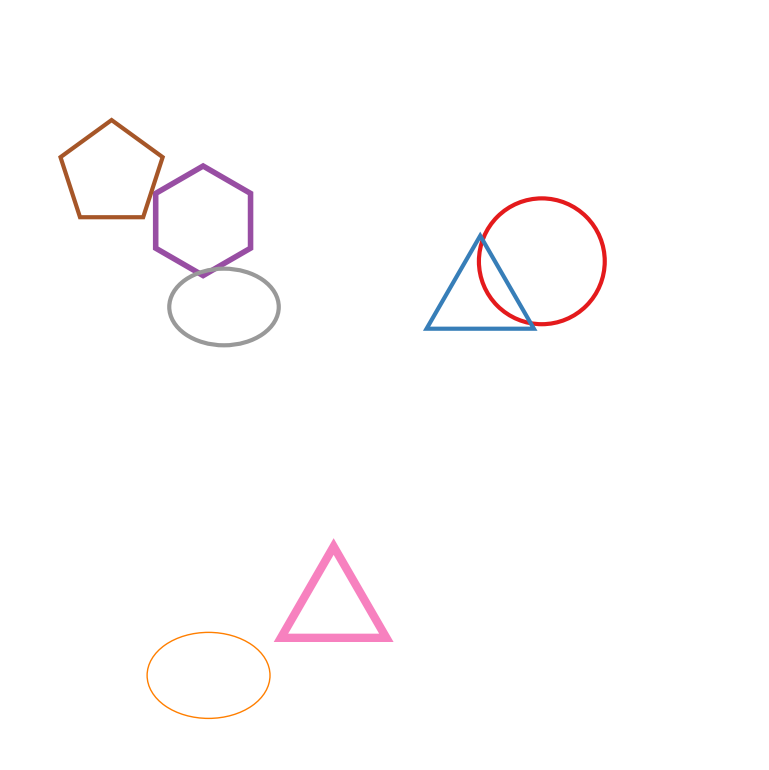[{"shape": "circle", "thickness": 1.5, "radius": 0.41, "center": [0.704, 0.661]}, {"shape": "triangle", "thickness": 1.5, "radius": 0.4, "center": [0.624, 0.613]}, {"shape": "hexagon", "thickness": 2, "radius": 0.36, "center": [0.264, 0.713]}, {"shape": "oval", "thickness": 0.5, "radius": 0.4, "center": [0.271, 0.123]}, {"shape": "pentagon", "thickness": 1.5, "radius": 0.35, "center": [0.145, 0.774]}, {"shape": "triangle", "thickness": 3, "radius": 0.4, "center": [0.433, 0.211]}, {"shape": "oval", "thickness": 1.5, "radius": 0.36, "center": [0.291, 0.601]}]